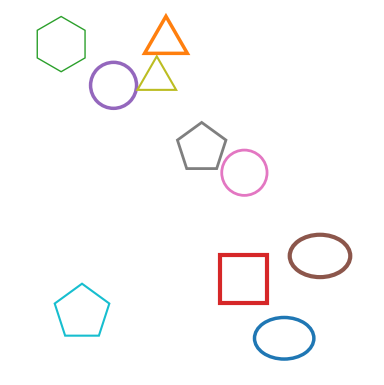[{"shape": "oval", "thickness": 2.5, "radius": 0.39, "center": [0.738, 0.121]}, {"shape": "triangle", "thickness": 2.5, "radius": 0.32, "center": [0.431, 0.894]}, {"shape": "hexagon", "thickness": 1, "radius": 0.36, "center": [0.159, 0.885]}, {"shape": "square", "thickness": 3, "radius": 0.31, "center": [0.632, 0.275]}, {"shape": "circle", "thickness": 2.5, "radius": 0.3, "center": [0.295, 0.778]}, {"shape": "oval", "thickness": 3, "radius": 0.39, "center": [0.831, 0.335]}, {"shape": "circle", "thickness": 2, "radius": 0.29, "center": [0.635, 0.551]}, {"shape": "pentagon", "thickness": 2, "radius": 0.33, "center": [0.524, 0.616]}, {"shape": "triangle", "thickness": 1.5, "radius": 0.29, "center": [0.407, 0.796]}, {"shape": "pentagon", "thickness": 1.5, "radius": 0.37, "center": [0.213, 0.189]}]